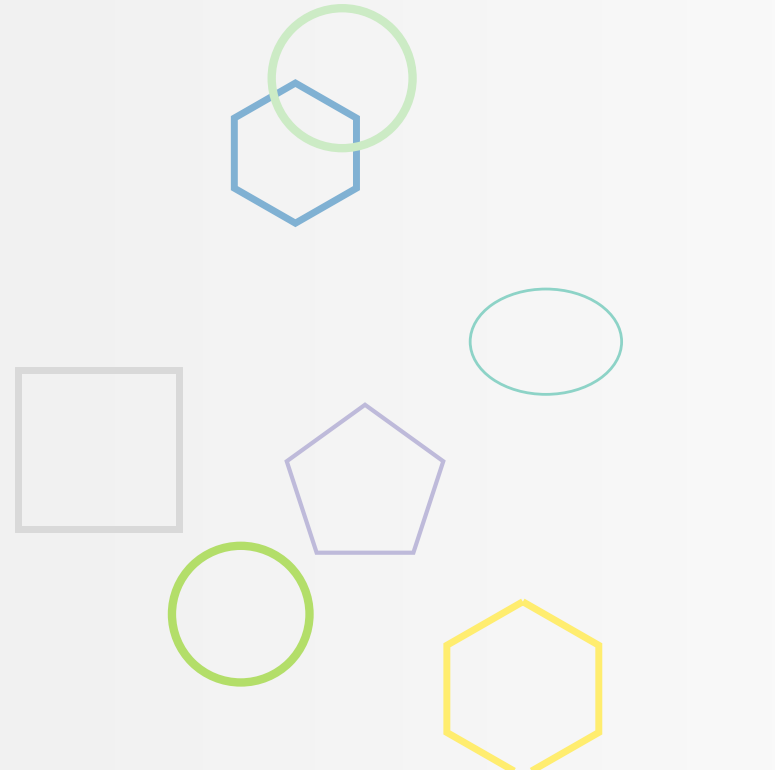[{"shape": "oval", "thickness": 1, "radius": 0.49, "center": [0.704, 0.556]}, {"shape": "pentagon", "thickness": 1.5, "radius": 0.53, "center": [0.471, 0.368]}, {"shape": "hexagon", "thickness": 2.5, "radius": 0.45, "center": [0.381, 0.801]}, {"shape": "circle", "thickness": 3, "radius": 0.44, "center": [0.311, 0.202]}, {"shape": "square", "thickness": 2.5, "radius": 0.52, "center": [0.127, 0.417]}, {"shape": "circle", "thickness": 3, "radius": 0.45, "center": [0.441, 0.898]}, {"shape": "hexagon", "thickness": 2.5, "radius": 0.57, "center": [0.675, 0.105]}]